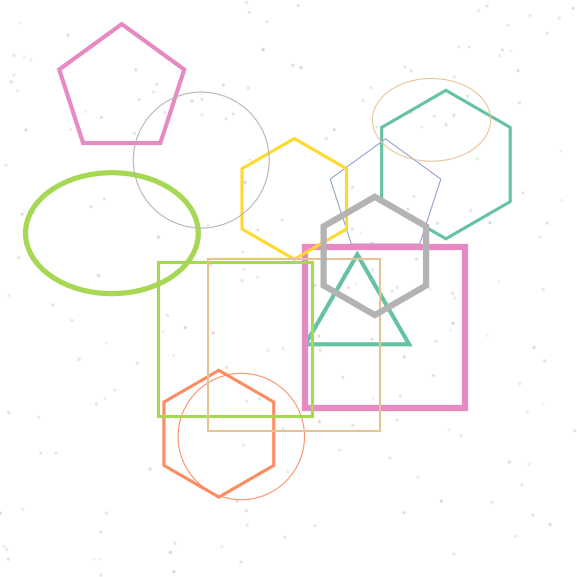[{"shape": "hexagon", "thickness": 1.5, "radius": 0.64, "center": [0.772, 0.714]}, {"shape": "triangle", "thickness": 2, "radius": 0.52, "center": [0.619, 0.455]}, {"shape": "circle", "thickness": 0.5, "radius": 0.55, "center": [0.418, 0.243]}, {"shape": "hexagon", "thickness": 1.5, "radius": 0.55, "center": [0.379, 0.248]}, {"shape": "pentagon", "thickness": 0.5, "radius": 0.5, "center": [0.668, 0.658]}, {"shape": "pentagon", "thickness": 2, "radius": 0.57, "center": [0.211, 0.844]}, {"shape": "square", "thickness": 3, "radius": 0.7, "center": [0.667, 0.432]}, {"shape": "square", "thickness": 1.5, "radius": 0.67, "center": [0.407, 0.412]}, {"shape": "oval", "thickness": 2.5, "radius": 0.75, "center": [0.194, 0.595]}, {"shape": "hexagon", "thickness": 1.5, "radius": 0.52, "center": [0.51, 0.655]}, {"shape": "square", "thickness": 1, "radius": 0.74, "center": [0.509, 0.401]}, {"shape": "oval", "thickness": 0.5, "radius": 0.51, "center": [0.747, 0.792]}, {"shape": "hexagon", "thickness": 3, "radius": 0.51, "center": [0.649, 0.556]}, {"shape": "circle", "thickness": 0.5, "radius": 0.59, "center": [0.349, 0.722]}]